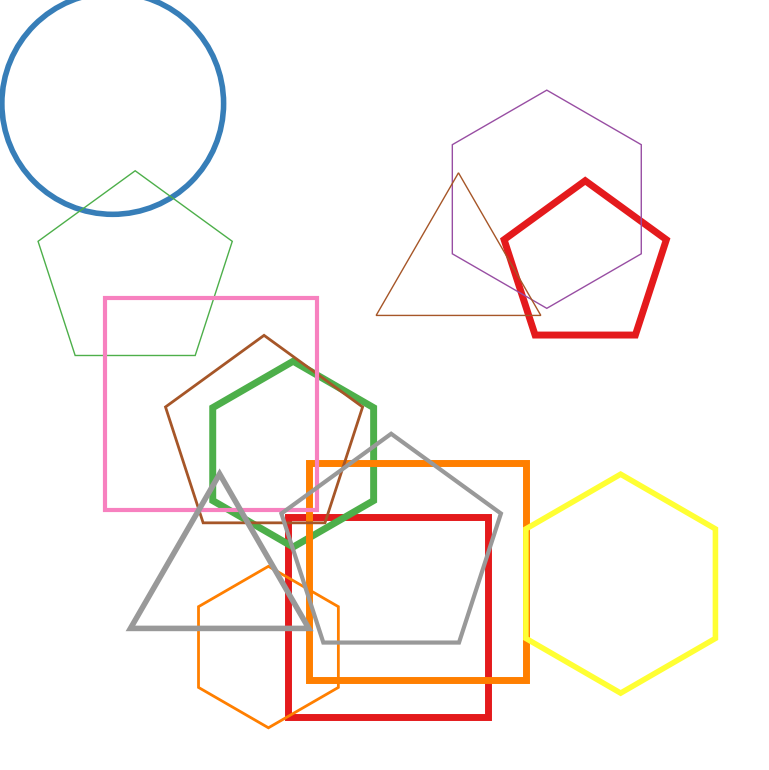[{"shape": "pentagon", "thickness": 2.5, "radius": 0.55, "center": [0.76, 0.655]}, {"shape": "square", "thickness": 2.5, "radius": 0.65, "center": [0.504, 0.199]}, {"shape": "circle", "thickness": 2, "radius": 0.72, "center": [0.146, 0.866]}, {"shape": "pentagon", "thickness": 0.5, "radius": 0.66, "center": [0.176, 0.646]}, {"shape": "hexagon", "thickness": 2.5, "radius": 0.6, "center": [0.381, 0.41]}, {"shape": "hexagon", "thickness": 0.5, "radius": 0.71, "center": [0.71, 0.741]}, {"shape": "square", "thickness": 2.5, "radius": 0.7, "center": [0.542, 0.258]}, {"shape": "hexagon", "thickness": 1, "radius": 0.52, "center": [0.349, 0.16]}, {"shape": "hexagon", "thickness": 2, "radius": 0.71, "center": [0.806, 0.242]}, {"shape": "triangle", "thickness": 0.5, "radius": 0.62, "center": [0.595, 0.652]}, {"shape": "pentagon", "thickness": 1, "radius": 0.67, "center": [0.343, 0.43]}, {"shape": "square", "thickness": 1.5, "radius": 0.69, "center": [0.274, 0.475]}, {"shape": "triangle", "thickness": 2, "radius": 0.67, "center": [0.285, 0.251]}, {"shape": "pentagon", "thickness": 1.5, "radius": 0.75, "center": [0.508, 0.287]}]